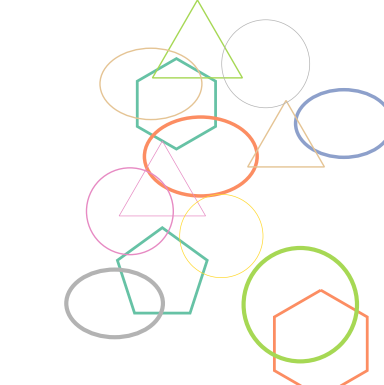[{"shape": "hexagon", "thickness": 2, "radius": 0.59, "center": [0.458, 0.73]}, {"shape": "pentagon", "thickness": 2, "radius": 0.61, "center": [0.422, 0.286]}, {"shape": "oval", "thickness": 2.5, "radius": 0.73, "center": [0.522, 0.594]}, {"shape": "hexagon", "thickness": 2, "radius": 0.7, "center": [0.833, 0.107]}, {"shape": "oval", "thickness": 2.5, "radius": 0.63, "center": [0.893, 0.679]}, {"shape": "circle", "thickness": 1, "radius": 0.56, "center": [0.337, 0.451]}, {"shape": "triangle", "thickness": 0.5, "radius": 0.65, "center": [0.422, 0.504]}, {"shape": "triangle", "thickness": 1, "radius": 0.67, "center": [0.513, 0.865]}, {"shape": "circle", "thickness": 3, "radius": 0.74, "center": [0.78, 0.209]}, {"shape": "circle", "thickness": 0.5, "radius": 0.54, "center": [0.575, 0.387]}, {"shape": "oval", "thickness": 1, "radius": 0.66, "center": [0.392, 0.782]}, {"shape": "triangle", "thickness": 1, "radius": 0.58, "center": [0.743, 0.624]}, {"shape": "oval", "thickness": 3, "radius": 0.63, "center": [0.298, 0.212]}, {"shape": "circle", "thickness": 0.5, "radius": 0.57, "center": [0.69, 0.834]}]